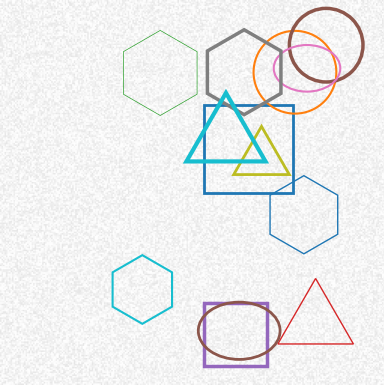[{"shape": "square", "thickness": 2, "radius": 0.58, "center": [0.645, 0.613]}, {"shape": "hexagon", "thickness": 1, "radius": 0.51, "center": [0.789, 0.442]}, {"shape": "circle", "thickness": 1.5, "radius": 0.54, "center": [0.766, 0.812]}, {"shape": "hexagon", "thickness": 0.5, "radius": 0.55, "center": [0.416, 0.811]}, {"shape": "triangle", "thickness": 1, "radius": 0.57, "center": [0.82, 0.163]}, {"shape": "square", "thickness": 2.5, "radius": 0.41, "center": [0.612, 0.131]}, {"shape": "oval", "thickness": 2, "radius": 0.53, "center": [0.621, 0.141]}, {"shape": "circle", "thickness": 2.5, "radius": 0.48, "center": [0.847, 0.883]}, {"shape": "oval", "thickness": 1.5, "radius": 0.43, "center": [0.797, 0.823]}, {"shape": "hexagon", "thickness": 2.5, "radius": 0.55, "center": [0.634, 0.812]}, {"shape": "triangle", "thickness": 2, "radius": 0.42, "center": [0.679, 0.588]}, {"shape": "triangle", "thickness": 3, "radius": 0.59, "center": [0.587, 0.64]}, {"shape": "hexagon", "thickness": 1.5, "radius": 0.45, "center": [0.37, 0.248]}]